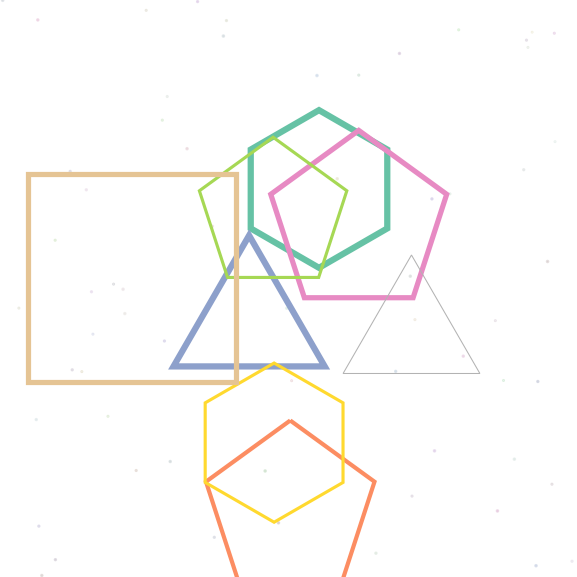[{"shape": "hexagon", "thickness": 3, "radius": 0.68, "center": [0.552, 0.672]}, {"shape": "pentagon", "thickness": 2, "radius": 0.77, "center": [0.503, 0.118]}, {"shape": "triangle", "thickness": 3, "radius": 0.76, "center": [0.431, 0.44]}, {"shape": "pentagon", "thickness": 2.5, "radius": 0.8, "center": [0.621, 0.613]}, {"shape": "pentagon", "thickness": 1.5, "radius": 0.67, "center": [0.473, 0.627]}, {"shape": "hexagon", "thickness": 1.5, "radius": 0.69, "center": [0.475, 0.233]}, {"shape": "square", "thickness": 2.5, "radius": 0.9, "center": [0.229, 0.518]}, {"shape": "triangle", "thickness": 0.5, "radius": 0.68, "center": [0.713, 0.421]}]